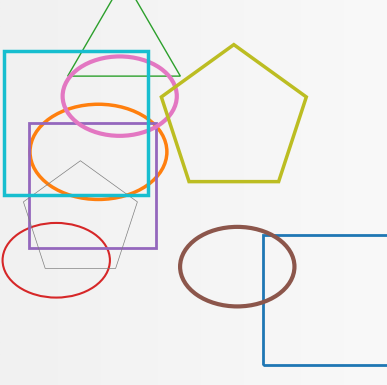[{"shape": "square", "thickness": 2, "radius": 0.84, "center": [0.847, 0.22]}, {"shape": "oval", "thickness": 2.5, "radius": 0.88, "center": [0.254, 0.606]}, {"shape": "triangle", "thickness": 1, "radius": 0.84, "center": [0.32, 0.886]}, {"shape": "oval", "thickness": 1.5, "radius": 0.69, "center": [0.145, 0.324]}, {"shape": "square", "thickness": 2, "radius": 0.82, "center": [0.238, 0.518]}, {"shape": "oval", "thickness": 3, "radius": 0.74, "center": [0.612, 0.307]}, {"shape": "oval", "thickness": 3, "radius": 0.74, "center": [0.309, 0.75]}, {"shape": "pentagon", "thickness": 0.5, "radius": 0.77, "center": [0.207, 0.428]}, {"shape": "pentagon", "thickness": 2.5, "radius": 0.98, "center": [0.603, 0.687]}, {"shape": "square", "thickness": 2.5, "radius": 0.93, "center": [0.197, 0.68]}]